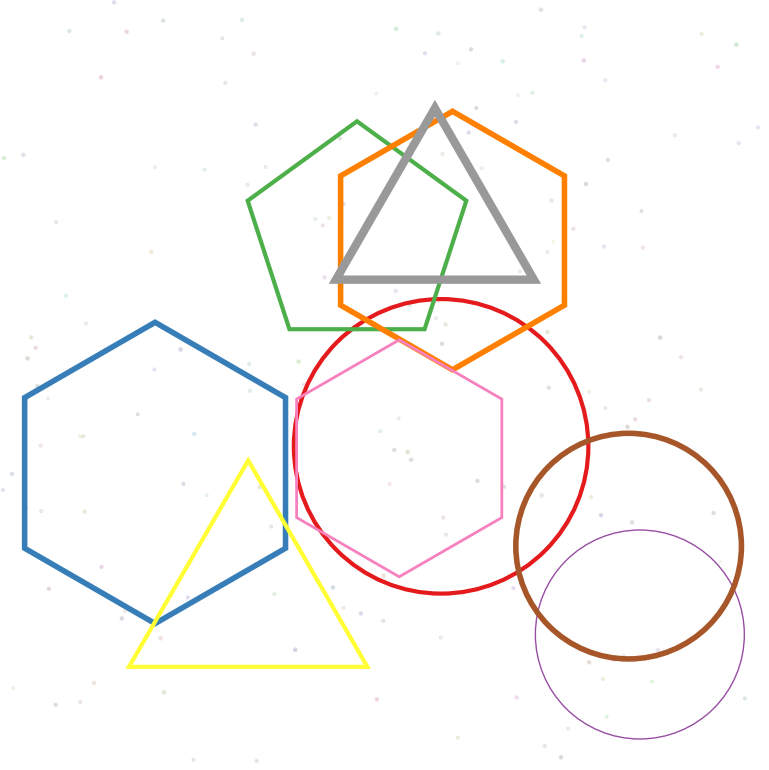[{"shape": "circle", "thickness": 1.5, "radius": 0.96, "center": [0.573, 0.42]}, {"shape": "hexagon", "thickness": 2, "radius": 0.98, "center": [0.201, 0.386]}, {"shape": "pentagon", "thickness": 1.5, "radius": 0.75, "center": [0.464, 0.693]}, {"shape": "circle", "thickness": 0.5, "radius": 0.68, "center": [0.831, 0.176]}, {"shape": "hexagon", "thickness": 2, "radius": 0.84, "center": [0.588, 0.688]}, {"shape": "triangle", "thickness": 1.5, "radius": 0.89, "center": [0.322, 0.223]}, {"shape": "circle", "thickness": 2, "radius": 0.73, "center": [0.816, 0.291]}, {"shape": "hexagon", "thickness": 1, "radius": 0.77, "center": [0.518, 0.405]}, {"shape": "triangle", "thickness": 3, "radius": 0.74, "center": [0.565, 0.711]}]